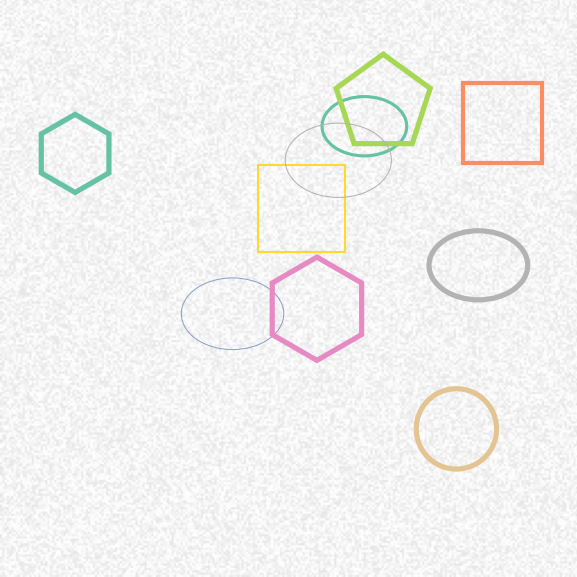[{"shape": "oval", "thickness": 1.5, "radius": 0.37, "center": [0.631, 0.781]}, {"shape": "hexagon", "thickness": 2.5, "radius": 0.34, "center": [0.13, 0.733]}, {"shape": "square", "thickness": 2, "radius": 0.34, "center": [0.87, 0.786]}, {"shape": "oval", "thickness": 0.5, "radius": 0.44, "center": [0.403, 0.456]}, {"shape": "hexagon", "thickness": 2.5, "radius": 0.45, "center": [0.549, 0.465]}, {"shape": "pentagon", "thickness": 2.5, "radius": 0.43, "center": [0.664, 0.82]}, {"shape": "square", "thickness": 1, "radius": 0.38, "center": [0.522, 0.639]}, {"shape": "circle", "thickness": 2.5, "radius": 0.35, "center": [0.79, 0.256]}, {"shape": "oval", "thickness": 2.5, "radius": 0.43, "center": [0.828, 0.54]}, {"shape": "oval", "thickness": 0.5, "radius": 0.46, "center": [0.586, 0.722]}]